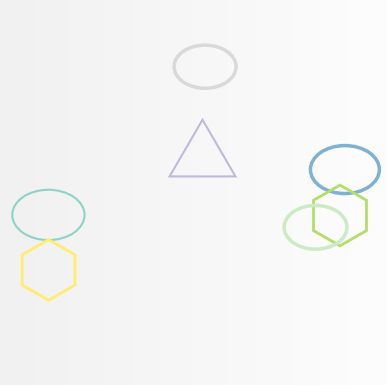[{"shape": "oval", "thickness": 1.5, "radius": 0.47, "center": [0.125, 0.442]}, {"shape": "triangle", "thickness": 1.5, "radius": 0.49, "center": [0.523, 0.591]}, {"shape": "oval", "thickness": 2.5, "radius": 0.44, "center": [0.89, 0.56]}, {"shape": "hexagon", "thickness": 2, "radius": 0.39, "center": [0.877, 0.44]}, {"shape": "oval", "thickness": 2.5, "radius": 0.4, "center": [0.529, 0.827]}, {"shape": "oval", "thickness": 2.5, "radius": 0.41, "center": [0.814, 0.41]}, {"shape": "hexagon", "thickness": 2, "radius": 0.39, "center": [0.125, 0.299]}]